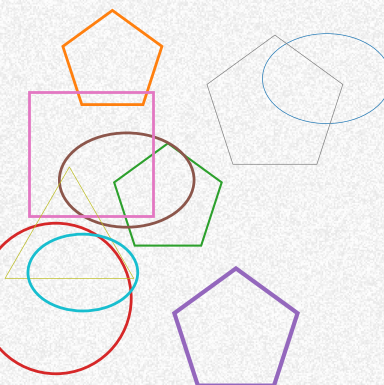[{"shape": "oval", "thickness": 0.5, "radius": 0.83, "center": [0.849, 0.796]}, {"shape": "pentagon", "thickness": 2, "radius": 0.68, "center": [0.292, 0.838]}, {"shape": "pentagon", "thickness": 1.5, "radius": 0.73, "center": [0.436, 0.481]}, {"shape": "circle", "thickness": 2, "radius": 0.98, "center": [0.145, 0.225]}, {"shape": "pentagon", "thickness": 3, "radius": 0.84, "center": [0.613, 0.135]}, {"shape": "oval", "thickness": 2, "radius": 0.87, "center": [0.329, 0.532]}, {"shape": "square", "thickness": 2, "radius": 0.81, "center": [0.237, 0.601]}, {"shape": "pentagon", "thickness": 0.5, "radius": 0.93, "center": [0.714, 0.723]}, {"shape": "triangle", "thickness": 0.5, "radius": 0.97, "center": [0.18, 0.373]}, {"shape": "oval", "thickness": 2, "radius": 0.71, "center": [0.215, 0.292]}]